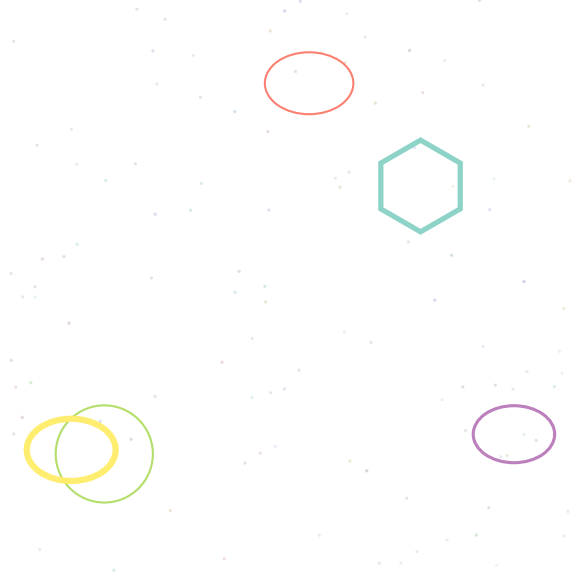[{"shape": "hexagon", "thickness": 2.5, "radius": 0.4, "center": [0.728, 0.677]}, {"shape": "oval", "thickness": 1, "radius": 0.38, "center": [0.535, 0.855]}, {"shape": "circle", "thickness": 1, "radius": 0.42, "center": [0.181, 0.213]}, {"shape": "oval", "thickness": 1.5, "radius": 0.35, "center": [0.89, 0.247]}, {"shape": "oval", "thickness": 3, "radius": 0.38, "center": [0.123, 0.22]}]